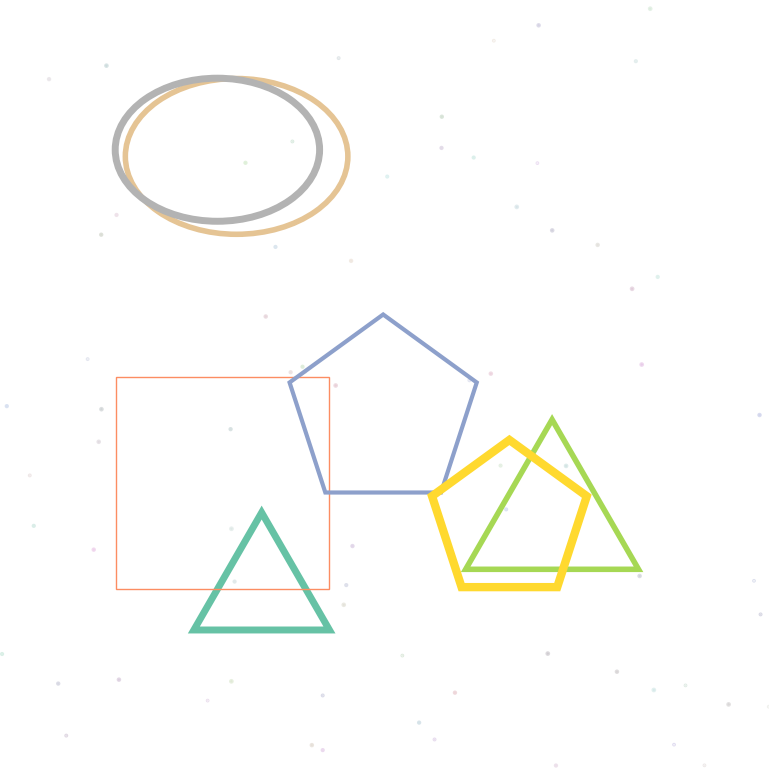[{"shape": "triangle", "thickness": 2.5, "radius": 0.51, "center": [0.34, 0.233]}, {"shape": "square", "thickness": 0.5, "radius": 0.69, "center": [0.289, 0.372]}, {"shape": "pentagon", "thickness": 1.5, "radius": 0.64, "center": [0.498, 0.464]}, {"shape": "triangle", "thickness": 2, "radius": 0.65, "center": [0.717, 0.325]}, {"shape": "pentagon", "thickness": 3, "radius": 0.53, "center": [0.662, 0.323]}, {"shape": "oval", "thickness": 2, "radius": 0.72, "center": [0.307, 0.797]}, {"shape": "oval", "thickness": 2.5, "radius": 0.66, "center": [0.282, 0.806]}]